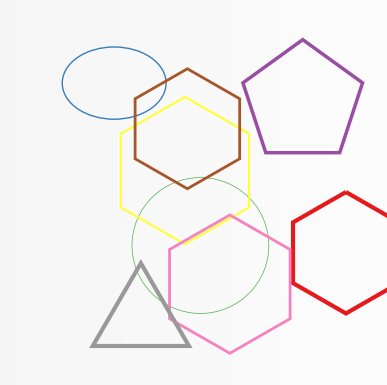[{"shape": "hexagon", "thickness": 3, "radius": 0.79, "center": [0.893, 0.344]}, {"shape": "oval", "thickness": 1, "radius": 0.67, "center": [0.295, 0.784]}, {"shape": "circle", "thickness": 0.5, "radius": 0.88, "center": [0.517, 0.362]}, {"shape": "pentagon", "thickness": 2.5, "radius": 0.81, "center": [0.781, 0.735]}, {"shape": "hexagon", "thickness": 1.5, "radius": 0.96, "center": [0.477, 0.557]}, {"shape": "hexagon", "thickness": 2, "radius": 0.78, "center": [0.484, 0.666]}, {"shape": "hexagon", "thickness": 2, "radius": 0.9, "center": [0.593, 0.262]}, {"shape": "triangle", "thickness": 3, "radius": 0.72, "center": [0.363, 0.173]}]